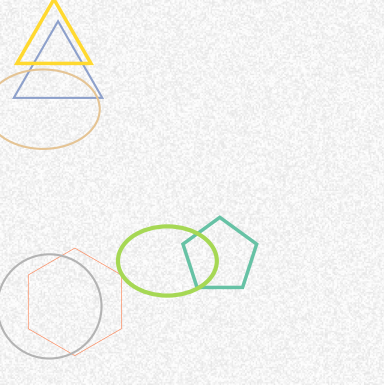[{"shape": "pentagon", "thickness": 2.5, "radius": 0.5, "center": [0.571, 0.335]}, {"shape": "hexagon", "thickness": 0.5, "radius": 0.7, "center": [0.194, 0.216]}, {"shape": "triangle", "thickness": 1.5, "radius": 0.66, "center": [0.151, 0.812]}, {"shape": "oval", "thickness": 3, "radius": 0.64, "center": [0.435, 0.322]}, {"shape": "triangle", "thickness": 2.5, "radius": 0.56, "center": [0.14, 0.891]}, {"shape": "oval", "thickness": 1.5, "radius": 0.74, "center": [0.112, 0.716]}, {"shape": "circle", "thickness": 1.5, "radius": 0.68, "center": [0.128, 0.204]}]